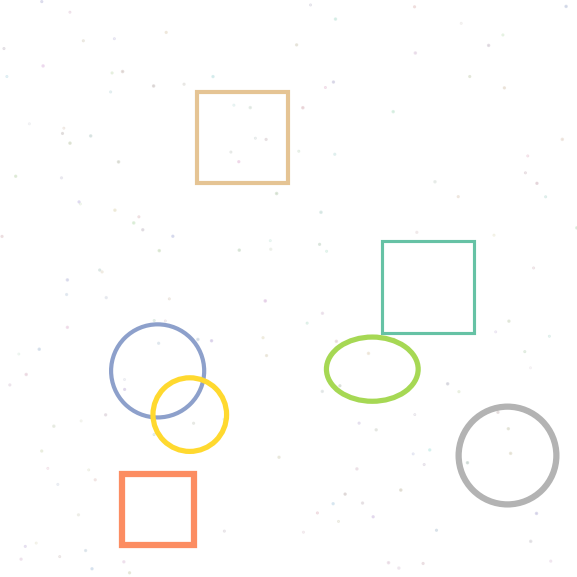[{"shape": "square", "thickness": 1.5, "radius": 0.4, "center": [0.741, 0.502]}, {"shape": "square", "thickness": 3, "radius": 0.31, "center": [0.273, 0.117]}, {"shape": "circle", "thickness": 2, "radius": 0.4, "center": [0.273, 0.357]}, {"shape": "oval", "thickness": 2.5, "radius": 0.4, "center": [0.645, 0.36]}, {"shape": "circle", "thickness": 2.5, "radius": 0.32, "center": [0.329, 0.281]}, {"shape": "square", "thickness": 2, "radius": 0.39, "center": [0.419, 0.762]}, {"shape": "circle", "thickness": 3, "radius": 0.42, "center": [0.879, 0.21]}]